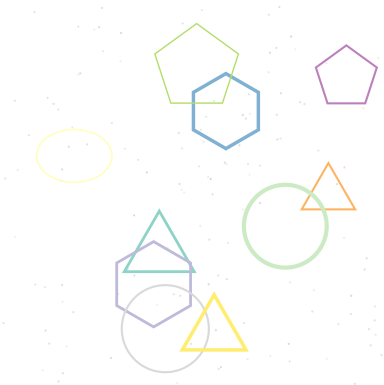[{"shape": "triangle", "thickness": 2, "radius": 0.52, "center": [0.414, 0.347]}, {"shape": "oval", "thickness": 1, "radius": 0.49, "center": [0.193, 0.595]}, {"shape": "hexagon", "thickness": 2, "radius": 0.55, "center": [0.399, 0.262]}, {"shape": "hexagon", "thickness": 2.5, "radius": 0.49, "center": [0.587, 0.711]}, {"shape": "triangle", "thickness": 1.5, "radius": 0.4, "center": [0.853, 0.496]}, {"shape": "pentagon", "thickness": 1, "radius": 0.57, "center": [0.511, 0.825]}, {"shape": "circle", "thickness": 1.5, "radius": 0.57, "center": [0.429, 0.146]}, {"shape": "pentagon", "thickness": 1.5, "radius": 0.42, "center": [0.9, 0.799]}, {"shape": "circle", "thickness": 3, "radius": 0.54, "center": [0.741, 0.412]}, {"shape": "triangle", "thickness": 2.5, "radius": 0.48, "center": [0.556, 0.139]}]